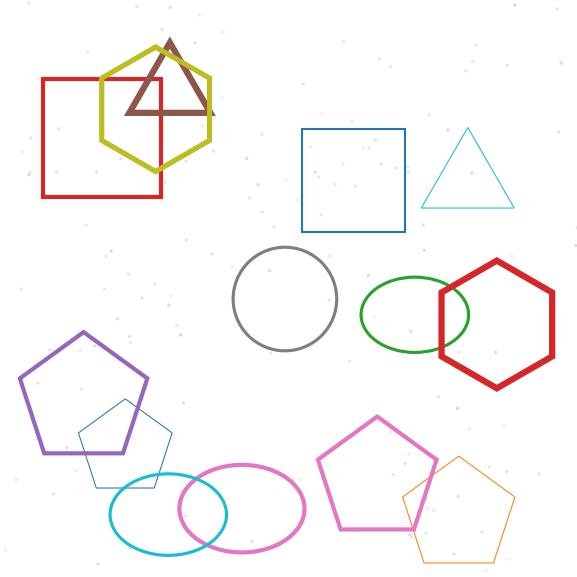[{"shape": "pentagon", "thickness": 0.5, "radius": 0.43, "center": [0.217, 0.223]}, {"shape": "square", "thickness": 1, "radius": 0.45, "center": [0.613, 0.687]}, {"shape": "pentagon", "thickness": 0.5, "radius": 0.51, "center": [0.794, 0.107]}, {"shape": "oval", "thickness": 1.5, "radius": 0.47, "center": [0.718, 0.454]}, {"shape": "square", "thickness": 2, "radius": 0.51, "center": [0.176, 0.76]}, {"shape": "hexagon", "thickness": 3, "radius": 0.55, "center": [0.86, 0.437]}, {"shape": "pentagon", "thickness": 2, "radius": 0.58, "center": [0.145, 0.308]}, {"shape": "triangle", "thickness": 3, "radius": 0.41, "center": [0.294, 0.844]}, {"shape": "pentagon", "thickness": 2, "radius": 0.54, "center": [0.653, 0.17]}, {"shape": "oval", "thickness": 2, "radius": 0.54, "center": [0.419, 0.118]}, {"shape": "circle", "thickness": 1.5, "radius": 0.45, "center": [0.493, 0.481]}, {"shape": "hexagon", "thickness": 2.5, "radius": 0.54, "center": [0.269, 0.81]}, {"shape": "triangle", "thickness": 0.5, "radius": 0.46, "center": [0.81, 0.685]}, {"shape": "oval", "thickness": 1.5, "radius": 0.5, "center": [0.291, 0.108]}]